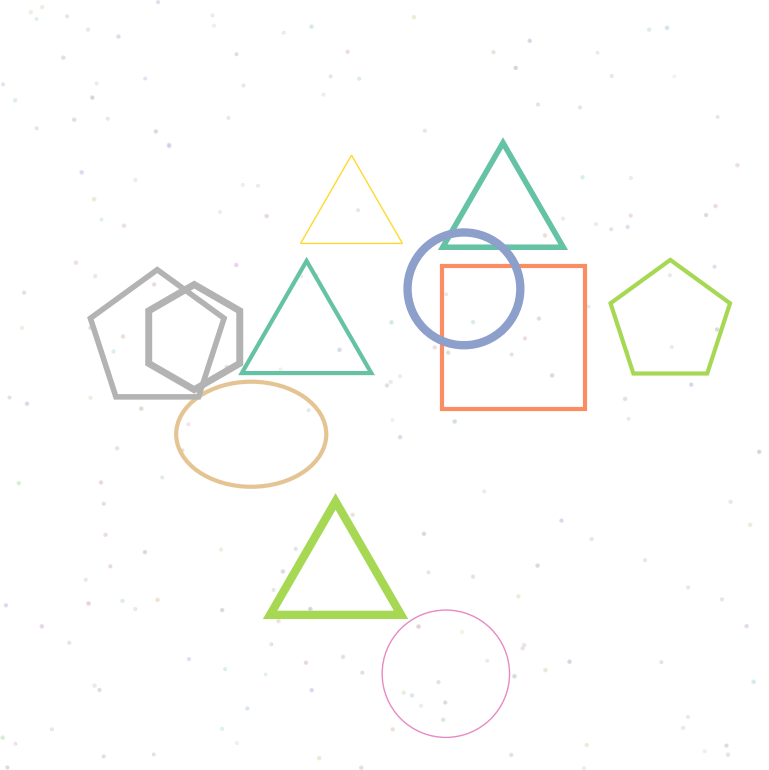[{"shape": "triangle", "thickness": 1.5, "radius": 0.49, "center": [0.398, 0.564]}, {"shape": "triangle", "thickness": 2, "radius": 0.45, "center": [0.653, 0.724]}, {"shape": "square", "thickness": 1.5, "radius": 0.46, "center": [0.667, 0.562]}, {"shape": "circle", "thickness": 3, "radius": 0.37, "center": [0.603, 0.625]}, {"shape": "circle", "thickness": 0.5, "radius": 0.41, "center": [0.579, 0.125]}, {"shape": "pentagon", "thickness": 1.5, "radius": 0.41, "center": [0.87, 0.581]}, {"shape": "triangle", "thickness": 3, "radius": 0.49, "center": [0.436, 0.251]}, {"shape": "triangle", "thickness": 0.5, "radius": 0.38, "center": [0.456, 0.722]}, {"shape": "oval", "thickness": 1.5, "radius": 0.49, "center": [0.326, 0.436]}, {"shape": "pentagon", "thickness": 2, "radius": 0.46, "center": [0.204, 0.558]}, {"shape": "hexagon", "thickness": 2.5, "radius": 0.34, "center": [0.252, 0.562]}]